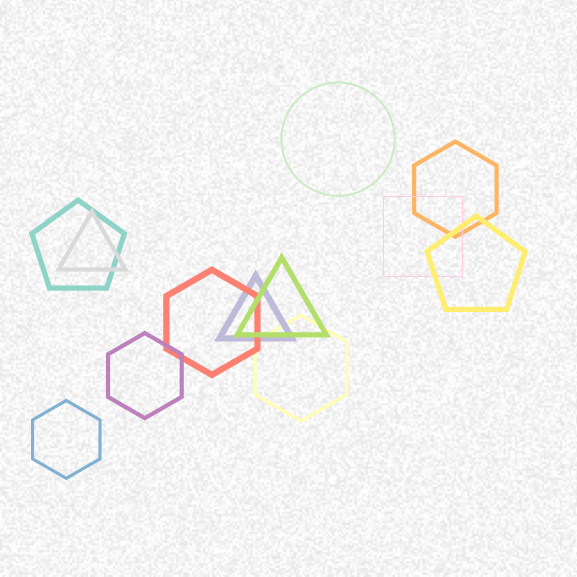[{"shape": "pentagon", "thickness": 2.5, "radius": 0.42, "center": [0.135, 0.568]}, {"shape": "hexagon", "thickness": 1.5, "radius": 0.46, "center": [0.521, 0.362]}, {"shape": "triangle", "thickness": 3, "radius": 0.36, "center": [0.443, 0.449]}, {"shape": "hexagon", "thickness": 3, "radius": 0.46, "center": [0.367, 0.441]}, {"shape": "hexagon", "thickness": 1.5, "radius": 0.34, "center": [0.115, 0.238]}, {"shape": "hexagon", "thickness": 2, "radius": 0.41, "center": [0.789, 0.671]}, {"shape": "triangle", "thickness": 2.5, "radius": 0.45, "center": [0.488, 0.464]}, {"shape": "square", "thickness": 0.5, "radius": 0.34, "center": [0.732, 0.59]}, {"shape": "triangle", "thickness": 2, "radius": 0.33, "center": [0.159, 0.566]}, {"shape": "hexagon", "thickness": 2, "radius": 0.37, "center": [0.251, 0.349]}, {"shape": "circle", "thickness": 1, "radius": 0.49, "center": [0.585, 0.758]}, {"shape": "pentagon", "thickness": 2.5, "radius": 0.45, "center": [0.825, 0.536]}]